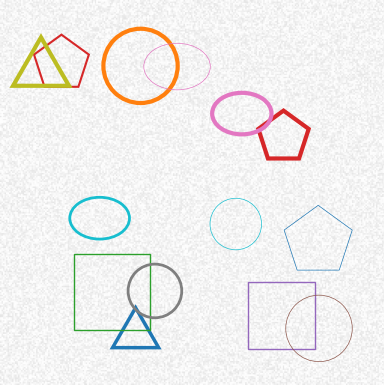[{"shape": "pentagon", "thickness": 0.5, "radius": 0.47, "center": [0.826, 0.374]}, {"shape": "triangle", "thickness": 2.5, "radius": 0.35, "center": [0.352, 0.132]}, {"shape": "circle", "thickness": 3, "radius": 0.48, "center": [0.365, 0.829]}, {"shape": "square", "thickness": 1, "radius": 0.49, "center": [0.29, 0.241]}, {"shape": "pentagon", "thickness": 3, "radius": 0.34, "center": [0.736, 0.644]}, {"shape": "pentagon", "thickness": 1.5, "radius": 0.37, "center": [0.16, 0.835]}, {"shape": "square", "thickness": 1, "radius": 0.44, "center": [0.732, 0.18]}, {"shape": "circle", "thickness": 0.5, "radius": 0.43, "center": [0.829, 0.147]}, {"shape": "oval", "thickness": 0.5, "radius": 0.43, "center": [0.46, 0.827]}, {"shape": "oval", "thickness": 3, "radius": 0.39, "center": [0.628, 0.705]}, {"shape": "circle", "thickness": 2, "radius": 0.35, "center": [0.402, 0.244]}, {"shape": "triangle", "thickness": 3, "radius": 0.42, "center": [0.107, 0.819]}, {"shape": "oval", "thickness": 2, "radius": 0.39, "center": [0.259, 0.433]}, {"shape": "circle", "thickness": 0.5, "radius": 0.33, "center": [0.612, 0.418]}]